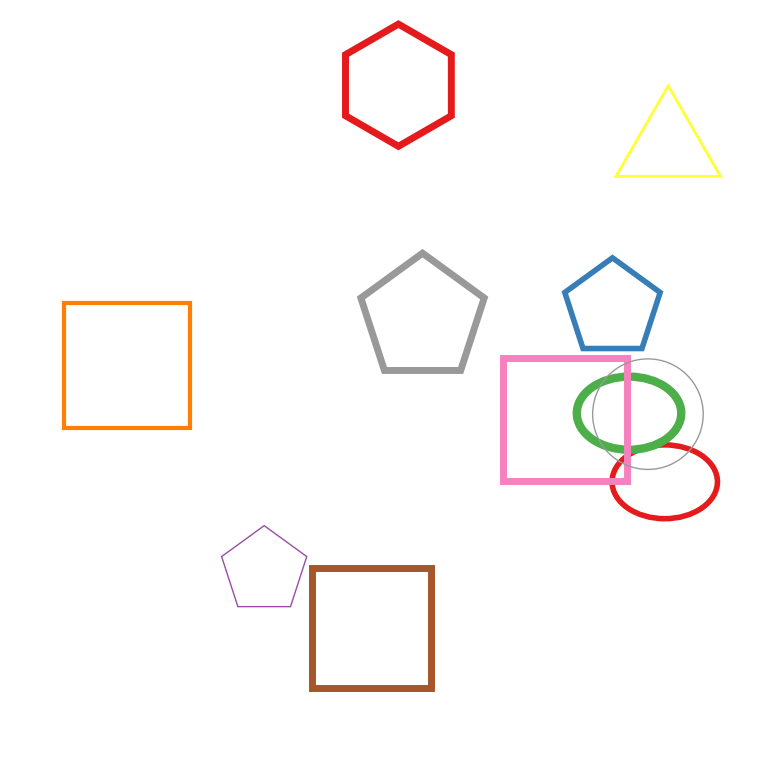[{"shape": "hexagon", "thickness": 2.5, "radius": 0.4, "center": [0.517, 0.889]}, {"shape": "oval", "thickness": 2, "radius": 0.34, "center": [0.863, 0.374]}, {"shape": "pentagon", "thickness": 2, "radius": 0.33, "center": [0.795, 0.6]}, {"shape": "oval", "thickness": 3, "radius": 0.34, "center": [0.817, 0.463]}, {"shape": "pentagon", "thickness": 0.5, "radius": 0.29, "center": [0.343, 0.259]}, {"shape": "square", "thickness": 1.5, "radius": 0.41, "center": [0.165, 0.526]}, {"shape": "triangle", "thickness": 1, "radius": 0.39, "center": [0.868, 0.81]}, {"shape": "square", "thickness": 2.5, "radius": 0.39, "center": [0.482, 0.184]}, {"shape": "square", "thickness": 2.5, "radius": 0.4, "center": [0.734, 0.455]}, {"shape": "pentagon", "thickness": 2.5, "radius": 0.42, "center": [0.549, 0.587]}, {"shape": "circle", "thickness": 0.5, "radius": 0.36, "center": [0.841, 0.462]}]